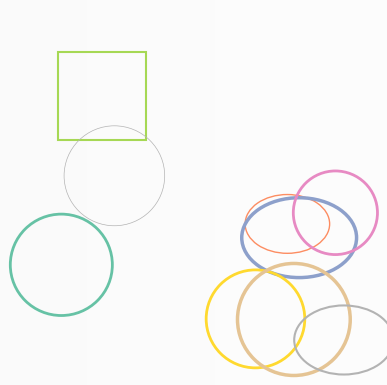[{"shape": "circle", "thickness": 2, "radius": 0.66, "center": [0.158, 0.312]}, {"shape": "oval", "thickness": 1, "radius": 0.55, "center": [0.742, 0.418]}, {"shape": "oval", "thickness": 2.5, "radius": 0.74, "center": [0.772, 0.383]}, {"shape": "circle", "thickness": 2, "radius": 0.54, "center": [0.865, 0.447]}, {"shape": "square", "thickness": 1.5, "radius": 0.57, "center": [0.264, 0.75]}, {"shape": "circle", "thickness": 2, "radius": 0.64, "center": [0.659, 0.172]}, {"shape": "circle", "thickness": 2.5, "radius": 0.73, "center": [0.758, 0.17]}, {"shape": "oval", "thickness": 1.5, "radius": 0.64, "center": [0.887, 0.117]}, {"shape": "circle", "thickness": 0.5, "radius": 0.65, "center": [0.295, 0.543]}]